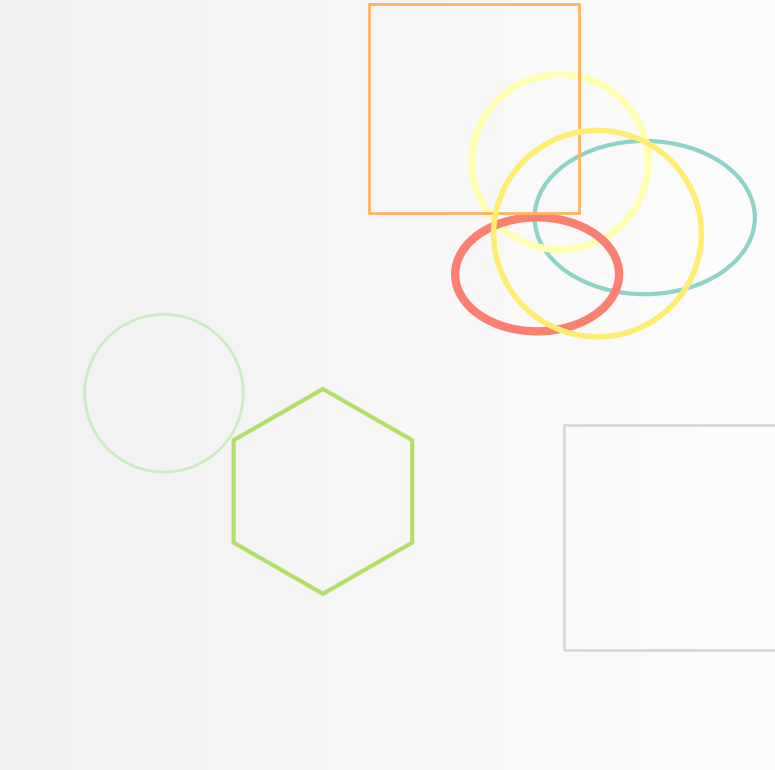[{"shape": "oval", "thickness": 1.5, "radius": 0.71, "center": [0.832, 0.717]}, {"shape": "circle", "thickness": 2.5, "radius": 0.57, "center": [0.723, 0.79]}, {"shape": "oval", "thickness": 3, "radius": 0.53, "center": [0.693, 0.644]}, {"shape": "square", "thickness": 1, "radius": 0.68, "center": [0.612, 0.859]}, {"shape": "hexagon", "thickness": 1.5, "radius": 0.67, "center": [0.417, 0.362]}, {"shape": "square", "thickness": 1, "radius": 0.73, "center": [0.873, 0.302]}, {"shape": "circle", "thickness": 1, "radius": 0.51, "center": [0.212, 0.489]}, {"shape": "circle", "thickness": 2, "radius": 0.67, "center": [0.771, 0.697]}]